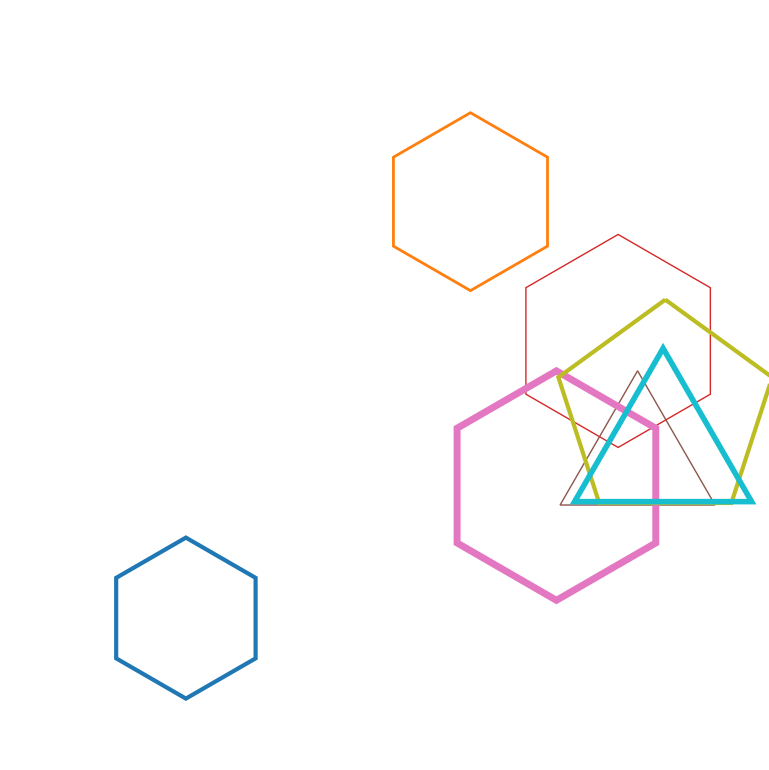[{"shape": "hexagon", "thickness": 1.5, "radius": 0.52, "center": [0.241, 0.197]}, {"shape": "hexagon", "thickness": 1, "radius": 0.58, "center": [0.611, 0.738]}, {"shape": "hexagon", "thickness": 0.5, "radius": 0.69, "center": [0.803, 0.557]}, {"shape": "triangle", "thickness": 0.5, "radius": 0.58, "center": [0.828, 0.402]}, {"shape": "hexagon", "thickness": 2.5, "radius": 0.74, "center": [0.723, 0.369]}, {"shape": "pentagon", "thickness": 1.5, "radius": 0.73, "center": [0.864, 0.465]}, {"shape": "triangle", "thickness": 2, "radius": 0.66, "center": [0.861, 0.415]}]